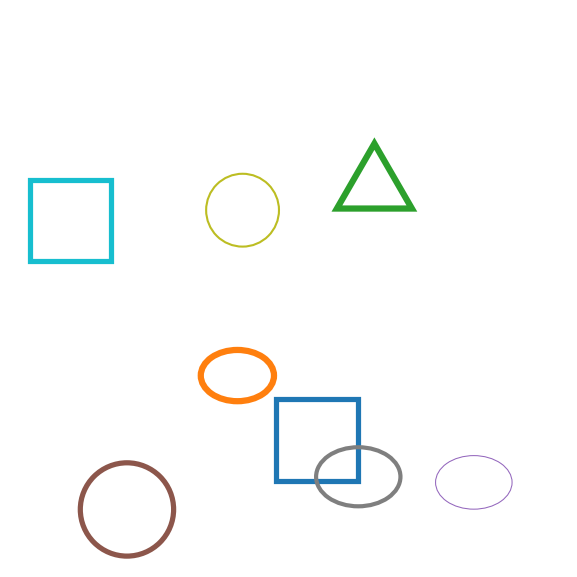[{"shape": "square", "thickness": 2.5, "radius": 0.36, "center": [0.549, 0.237]}, {"shape": "oval", "thickness": 3, "radius": 0.32, "center": [0.411, 0.349]}, {"shape": "triangle", "thickness": 3, "radius": 0.37, "center": [0.648, 0.675]}, {"shape": "oval", "thickness": 0.5, "radius": 0.33, "center": [0.82, 0.164]}, {"shape": "circle", "thickness": 2.5, "radius": 0.4, "center": [0.22, 0.117]}, {"shape": "oval", "thickness": 2, "radius": 0.37, "center": [0.62, 0.174]}, {"shape": "circle", "thickness": 1, "radius": 0.32, "center": [0.42, 0.635]}, {"shape": "square", "thickness": 2.5, "radius": 0.35, "center": [0.121, 0.617]}]